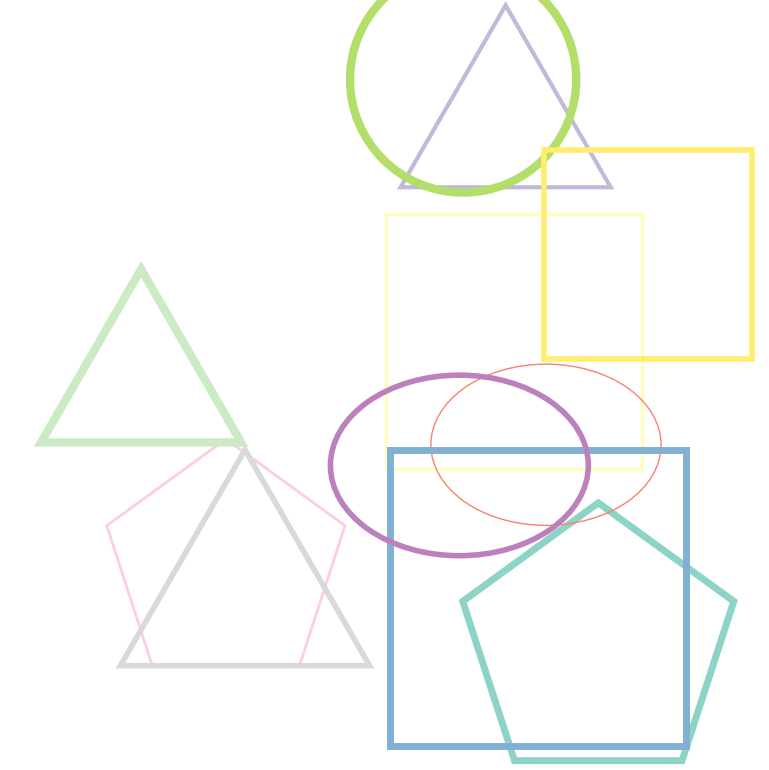[{"shape": "pentagon", "thickness": 2.5, "radius": 0.93, "center": [0.777, 0.162]}, {"shape": "square", "thickness": 1, "radius": 0.83, "center": [0.667, 0.556]}, {"shape": "triangle", "thickness": 1.5, "radius": 0.79, "center": [0.657, 0.836]}, {"shape": "oval", "thickness": 0.5, "radius": 0.75, "center": [0.709, 0.422]}, {"shape": "square", "thickness": 2.5, "radius": 0.96, "center": [0.699, 0.223]}, {"shape": "circle", "thickness": 3, "radius": 0.73, "center": [0.601, 0.897]}, {"shape": "pentagon", "thickness": 1, "radius": 0.81, "center": [0.293, 0.267]}, {"shape": "triangle", "thickness": 2, "radius": 0.93, "center": [0.318, 0.229]}, {"shape": "oval", "thickness": 2, "radius": 0.84, "center": [0.597, 0.396]}, {"shape": "triangle", "thickness": 3, "radius": 0.75, "center": [0.183, 0.5]}, {"shape": "square", "thickness": 2, "radius": 0.68, "center": [0.842, 0.669]}]